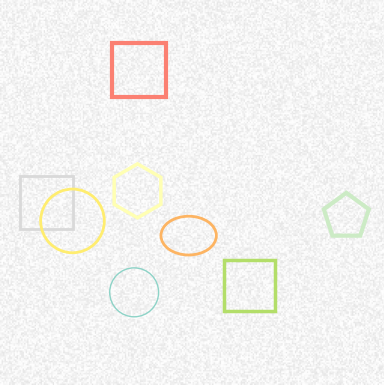[{"shape": "circle", "thickness": 1, "radius": 0.32, "center": [0.348, 0.241]}, {"shape": "hexagon", "thickness": 2.5, "radius": 0.35, "center": [0.357, 0.504]}, {"shape": "square", "thickness": 3, "radius": 0.35, "center": [0.362, 0.818]}, {"shape": "oval", "thickness": 2, "radius": 0.36, "center": [0.49, 0.388]}, {"shape": "square", "thickness": 2.5, "radius": 0.33, "center": [0.648, 0.258]}, {"shape": "square", "thickness": 2, "radius": 0.34, "center": [0.12, 0.475]}, {"shape": "pentagon", "thickness": 3, "radius": 0.31, "center": [0.9, 0.438]}, {"shape": "circle", "thickness": 2, "radius": 0.41, "center": [0.188, 0.426]}]